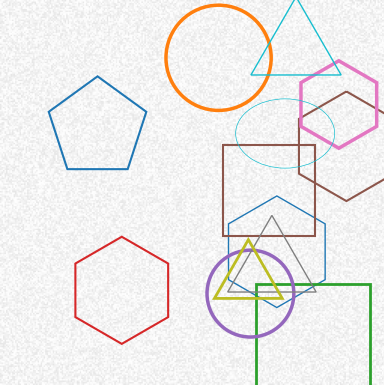[{"shape": "hexagon", "thickness": 1, "radius": 0.72, "center": [0.719, 0.346]}, {"shape": "pentagon", "thickness": 1.5, "radius": 0.67, "center": [0.253, 0.668]}, {"shape": "circle", "thickness": 2.5, "radius": 0.68, "center": [0.568, 0.85]}, {"shape": "square", "thickness": 2, "radius": 0.74, "center": [0.813, 0.115]}, {"shape": "hexagon", "thickness": 1.5, "radius": 0.7, "center": [0.316, 0.246]}, {"shape": "circle", "thickness": 2.5, "radius": 0.56, "center": [0.65, 0.237]}, {"shape": "square", "thickness": 1.5, "radius": 0.59, "center": [0.698, 0.505]}, {"shape": "hexagon", "thickness": 1.5, "radius": 0.71, "center": [0.9, 0.62]}, {"shape": "hexagon", "thickness": 2.5, "radius": 0.57, "center": [0.88, 0.729]}, {"shape": "triangle", "thickness": 1, "radius": 0.66, "center": [0.706, 0.308]}, {"shape": "triangle", "thickness": 2, "radius": 0.51, "center": [0.645, 0.276]}, {"shape": "triangle", "thickness": 1, "radius": 0.68, "center": [0.769, 0.873]}, {"shape": "oval", "thickness": 0.5, "radius": 0.64, "center": [0.741, 0.653]}]